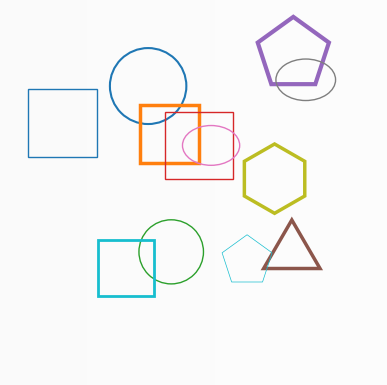[{"shape": "square", "thickness": 1, "radius": 0.44, "center": [0.162, 0.681]}, {"shape": "circle", "thickness": 1.5, "radius": 0.49, "center": [0.382, 0.776]}, {"shape": "square", "thickness": 2.5, "radius": 0.38, "center": [0.438, 0.651]}, {"shape": "circle", "thickness": 1, "radius": 0.42, "center": [0.442, 0.346]}, {"shape": "square", "thickness": 1, "radius": 0.44, "center": [0.514, 0.622]}, {"shape": "pentagon", "thickness": 3, "radius": 0.48, "center": [0.757, 0.86]}, {"shape": "triangle", "thickness": 2.5, "radius": 0.42, "center": [0.753, 0.345]}, {"shape": "oval", "thickness": 1, "radius": 0.37, "center": [0.545, 0.622]}, {"shape": "oval", "thickness": 1, "radius": 0.38, "center": [0.789, 0.793]}, {"shape": "hexagon", "thickness": 2.5, "radius": 0.45, "center": [0.709, 0.536]}, {"shape": "pentagon", "thickness": 0.5, "radius": 0.34, "center": [0.638, 0.322]}, {"shape": "square", "thickness": 2, "radius": 0.36, "center": [0.326, 0.304]}]